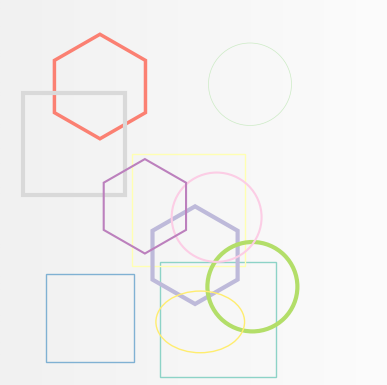[{"shape": "square", "thickness": 1, "radius": 0.75, "center": [0.563, 0.17]}, {"shape": "square", "thickness": 1, "radius": 0.73, "center": [0.486, 0.454]}, {"shape": "hexagon", "thickness": 3, "radius": 0.63, "center": [0.503, 0.337]}, {"shape": "hexagon", "thickness": 2.5, "radius": 0.68, "center": [0.258, 0.775]}, {"shape": "square", "thickness": 1, "radius": 0.57, "center": [0.233, 0.174]}, {"shape": "circle", "thickness": 3, "radius": 0.58, "center": [0.651, 0.255]}, {"shape": "circle", "thickness": 1.5, "radius": 0.58, "center": [0.559, 0.436]}, {"shape": "square", "thickness": 3, "radius": 0.66, "center": [0.19, 0.626]}, {"shape": "hexagon", "thickness": 1.5, "radius": 0.61, "center": [0.374, 0.464]}, {"shape": "circle", "thickness": 0.5, "radius": 0.54, "center": [0.645, 0.781]}, {"shape": "oval", "thickness": 1, "radius": 0.57, "center": [0.517, 0.164]}]